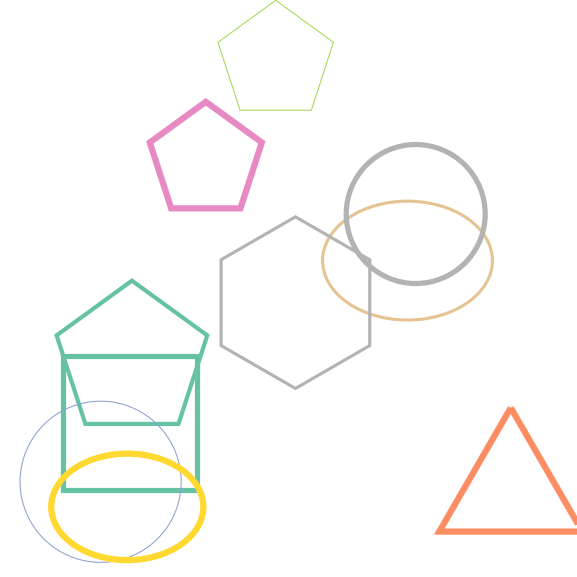[{"shape": "pentagon", "thickness": 2, "radius": 0.69, "center": [0.228, 0.376]}, {"shape": "square", "thickness": 2.5, "radius": 0.58, "center": [0.225, 0.267]}, {"shape": "triangle", "thickness": 3, "radius": 0.71, "center": [0.884, 0.15]}, {"shape": "circle", "thickness": 0.5, "radius": 0.7, "center": [0.174, 0.165]}, {"shape": "pentagon", "thickness": 3, "radius": 0.51, "center": [0.356, 0.721]}, {"shape": "pentagon", "thickness": 0.5, "radius": 0.53, "center": [0.477, 0.893]}, {"shape": "oval", "thickness": 3, "radius": 0.66, "center": [0.22, 0.121]}, {"shape": "oval", "thickness": 1.5, "radius": 0.74, "center": [0.706, 0.548]}, {"shape": "hexagon", "thickness": 1.5, "radius": 0.74, "center": [0.512, 0.475]}, {"shape": "circle", "thickness": 2.5, "radius": 0.6, "center": [0.72, 0.629]}]